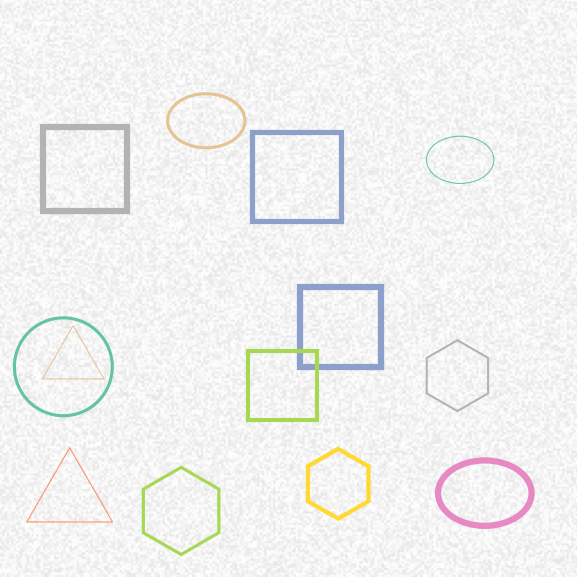[{"shape": "circle", "thickness": 1.5, "radius": 0.42, "center": [0.11, 0.364]}, {"shape": "oval", "thickness": 0.5, "radius": 0.29, "center": [0.797, 0.722]}, {"shape": "triangle", "thickness": 0.5, "radius": 0.43, "center": [0.121, 0.138]}, {"shape": "square", "thickness": 3, "radius": 0.35, "center": [0.589, 0.433]}, {"shape": "square", "thickness": 2.5, "radius": 0.38, "center": [0.513, 0.694]}, {"shape": "oval", "thickness": 3, "radius": 0.4, "center": [0.84, 0.145]}, {"shape": "square", "thickness": 2, "radius": 0.3, "center": [0.489, 0.332]}, {"shape": "hexagon", "thickness": 1.5, "radius": 0.38, "center": [0.314, 0.114]}, {"shape": "hexagon", "thickness": 2, "radius": 0.3, "center": [0.586, 0.161]}, {"shape": "triangle", "thickness": 0.5, "radius": 0.31, "center": [0.127, 0.374]}, {"shape": "oval", "thickness": 1.5, "radius": 0.33, "center": [0.357, 0.79]}, {"shape": "square", "thickness": 3, "radius": 0.37, "center": [0.147, 0.706]}, {"shape": "hexagon", "thickness": 1, "radius": 0.31, "center": [0.792, 0.349]}]